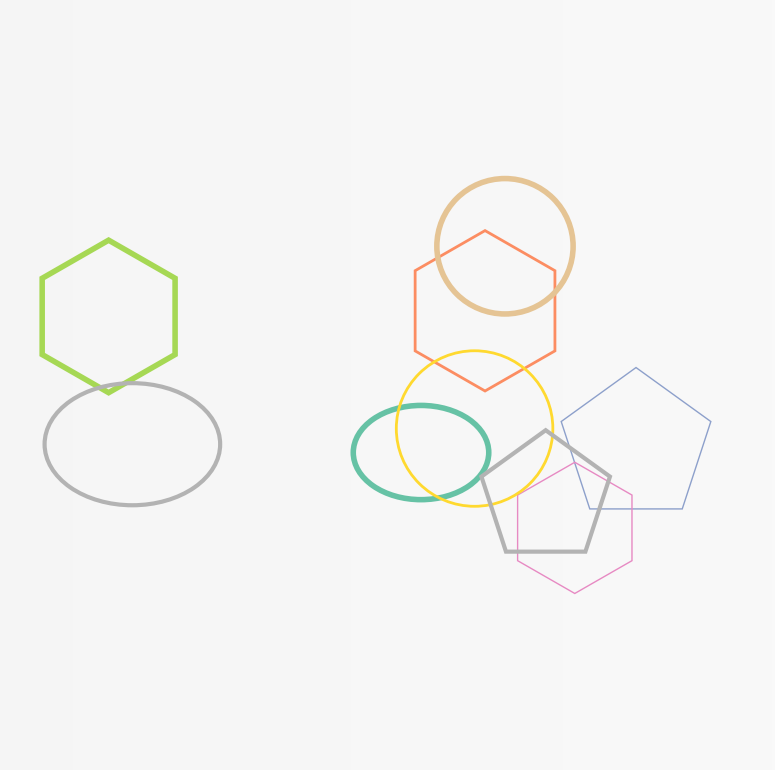[{"shape": "oval", "thickness": 2, "radius": 0.44, "center": [0.543, 0.412]}, {"shape": "hexagon", "thickness": 1, "radius": 0.52, "center": [0.626, 0.596]}, {"shape": "pentagon", "thickness": 0.5, "radius": 0.51, "center": [0.821, 0.421]}, {"shape": "hexagon", "thickness": 0.5, "radius": 0.43, "center": [0.742, 0.314]}, {"shape": "hexagon", "thickness": 2, "radius": 0.5, "center": [0.14, 0.589]}, {"shape": "circle", "thickness": 1, "radius": 0.5, "center": [0.612, 0.443]}, {"shape": "circle", "thickness": 2, "radius": 0.44, "center": [0.652, 0.68]}, {"shape": "oval", "thickness": 1.5, "radius": 0.57, "center": [0.171, 0.423]}, {"shape": "pentagon", "thickness": 1.5, "radius": 0.44, "center": [0.704, 0.354]}]